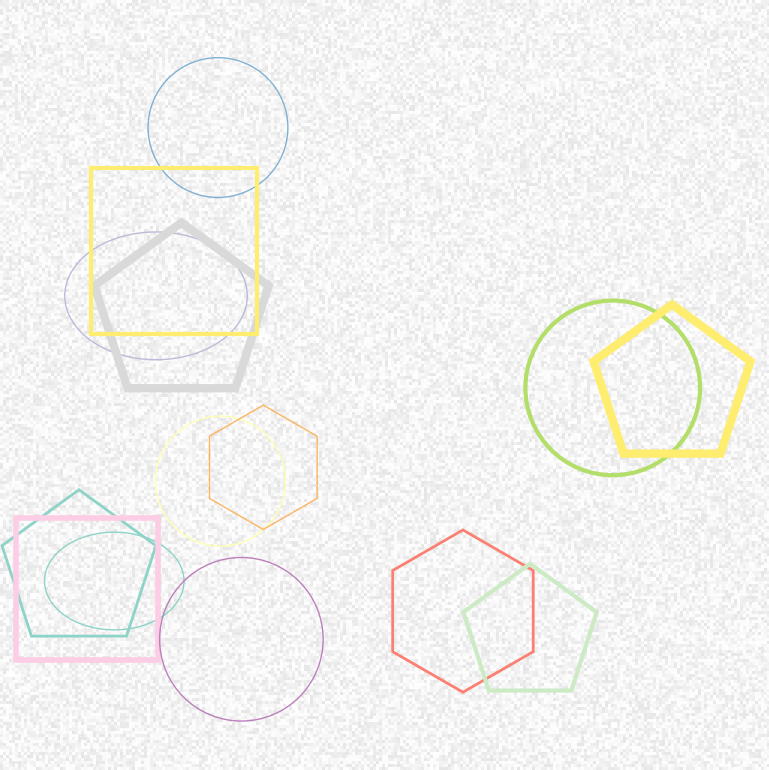[{"shape": "pentagon", "thickness": 1, "radius": 0.53, "center": [0.103, 0.259]}, {"shape": "oval", "thickness": 0.5, "radius": 0.45, "center": [0.148, 0.245]}, {"shape": "circle", "thickness": 0.5, "radius": 0.42, "center": [0.286, 0.375]}, {"shape": "oval", "thickness": 0.5, "radius": 0.59, "center": [0.203, 0.616]}, {"shape": "hexagon", "thickness": 1, "radius": 0.53, "center": [0.601, 0.206]}, {"shape": "circle", "thickness": 0.5, "radius": 0.45, "center": [0.283, 0.834]}, {"shape": "hexagon", "thickness": 0.5, "radius": 0.4, "center": [0.342, 0.393]}, {"shape": "circle", "thickness": 1.5, "radius": 0.57, "center": [0.796, 0.496]}, {"shape": "square", "thickness": 2, "radius": 0.46, "center": [0.113, 0.235]}, {"shape": "pentagon", "thickness": 3, "radius": 0.59, "center": [0.236, 0.592]}, {"shape": "circle", "thickness": 0.5, "radius": 0.53, "center": [0.313, 0.17]}, {"shape": "pentagon", "thickness": 1.5, "radius": 0.46, "center": [0.688, 0.177]}, {"shape": "pentagon", "thickness": 3, "radius": 0.54, "center": [0.873, 0.497]}, {"shape": "square", "thickness": 1.5, "radius": 0.54, "center": [0.226, 0.674]}]